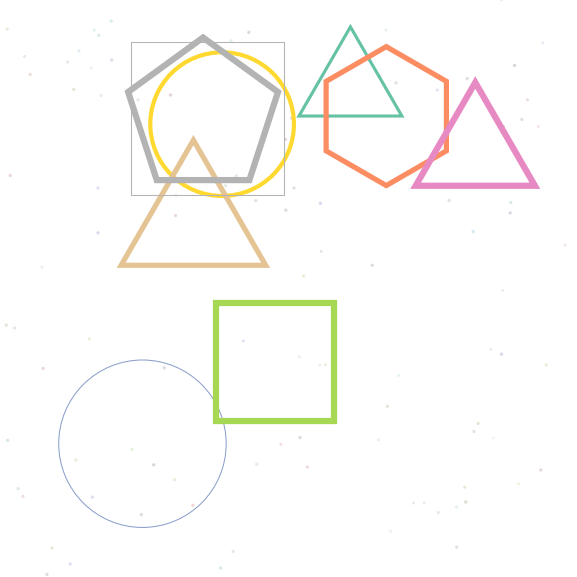[{"shape": "triangle", "thickness": 1.5, "radius": 0.51, "center": [0.607, 0.85]}, {"shape": "hexagon", "thickness": 2.5, "radius": 0.6, "center": [0.669, 0.798]}, {"shape": "circle", "thickness": 0.5, "radius": 0.72, "center": [0.247, 0.231]}, {"shape": "triangle", "thickness": 3, "radius": 0.6, "center": [0.823, 0.737]}, {"shape": "square", "thickness": 3, "radius": 0.51, "center": [0.476, 0.372]}, {"shape": "circle", "thickness": 2, "radius": 0.62, "center": [0.385, 0.784]}, {"shape": "triangle", "thickness": 2.5, "radius": 0.72, "center": [0.335, 0.612]}, {"shape": "pentagon", "thickness": 3, "radius": 0.68, "center": [0.352, 0.798]}, {"shape": "square", "thickness": 0.5, "radius": 0.66, "center": [0.359, 0.794]}]